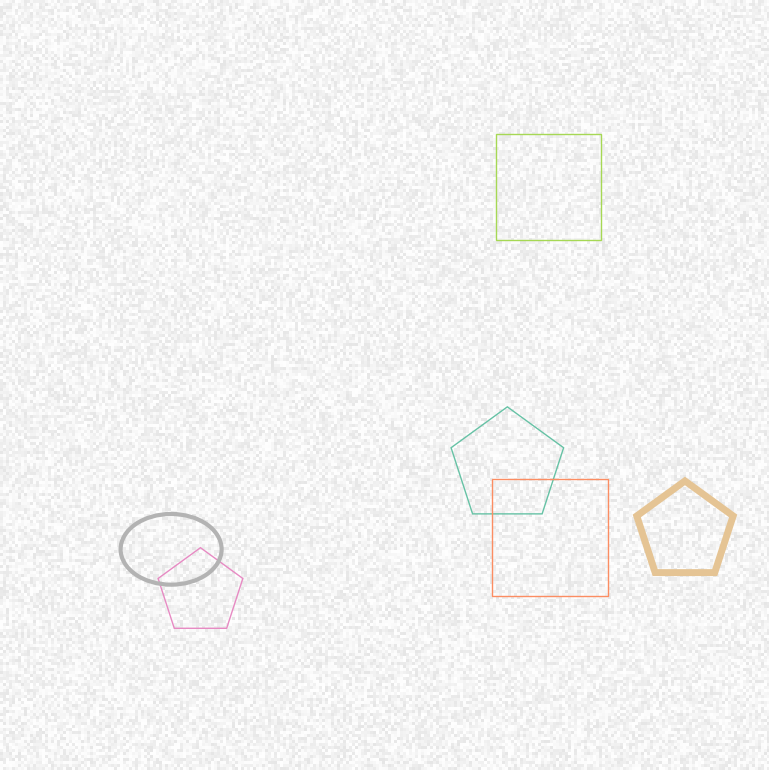[{"shape": "pentagon", "thickness": 0.5, "radius": 0.38, "center": [0.659, 0.395]}, {"shape": "square", "thickness": 0.5, "radius": 0.38, "center": [0.714, 0.302]}, {"shape": "pentagon", "thickness": 0.5, "radius": 0.29, "center": [0.26, 0.231]}, {"shape": "square", "thickness": 0.5, "radius": 0.34, "center": [0.712, 0.757]}, {"shape": "pentagon", "thickness": 2.5, "radius": 0.33, "center": [0.89, 0.31]}, {"shape": "oval", "thickness": 1.5, "radius": 0.33, "center": [0.222, 0.287]}]